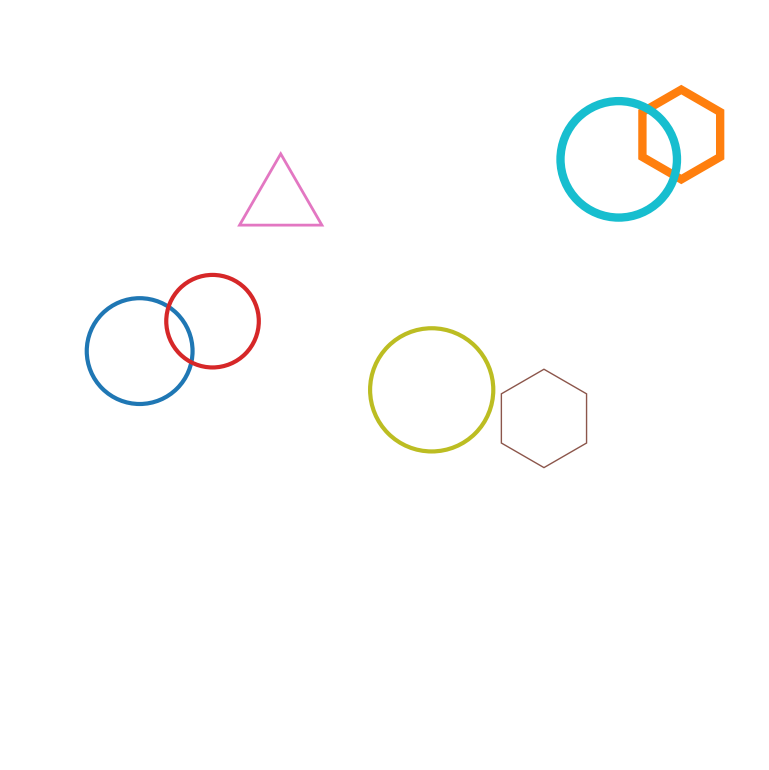[{"shape": "circle", "thickness": 1.5, "radius": 0.34, "center": [0.181, 0.544]}, {"shape": "hexagon", "thickness": 3, "radius": 0.29, "center": [0.885, 0.825]}, {"shape": "circle", "thickness": 1.5, "radius": 0.3, "center": [0.276, 0.583]}, {"shape": "hexagon", "thickness": 0.5, "radius": 0.32, "center": [0.706, 0.457]}, {"shape": "triangle", "thickness": 1, "radius": 0.31, "center": [0.365, 0.738]}, {"shape": "circle", "thickness": 1.5, "radius": 0.4, "center": [0.561, 0.494]}, {"shape": "circle", "thickness": 3, "radius": 0.38, "center": [0.804, 0.793]}]